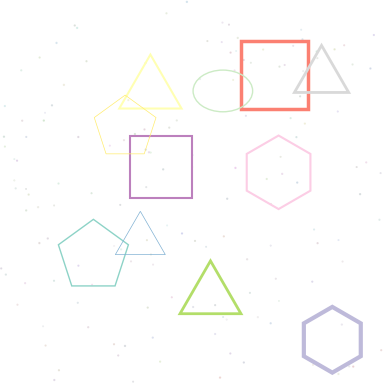[{"shape": "pentagon", "thickness": 1, "radius": 0.48, "center": [0.243, 0.335]}, {"shape": "triangle", "thickness": 1.5, "radius": 0.47, "center": [0.391, 0.765]}, {"shape": "hexagon", "thickness": 3, "radius": 0.43, "center": [0.863, 0.117]}, {"shape": "square", "thickness": 2.5, "radius": 0.44, "center": [0.713, 0.805]}, {"shape": "triangle", "thickness": 0.5, "radius": 0.37, "center": [0.365, 0.376]}, {"shape": "triangle", "thickness": 2, "radius": 0.46, "center": [0.547, 0.231]}, {"shape": "hexagon", "thickness": 1.5, "radius": 0.48, "center": [0.724, 0.552]}, {"shape": "triangle", "thickness": 2, "radius": 0.41, "center": [0.835, 0.801]}, {"shape": "square", "thickness": 1.5, "radius": 0.4, "center": [0.418, 0.567]}, {"shape": "oval", "thickness": 1, "radius": 0.39, "center": [0.579, 0.764]}, {"shape": "pentagon", "thickness": 0.5, "radius": 0.42, "center": [0.325, 0.669]}]